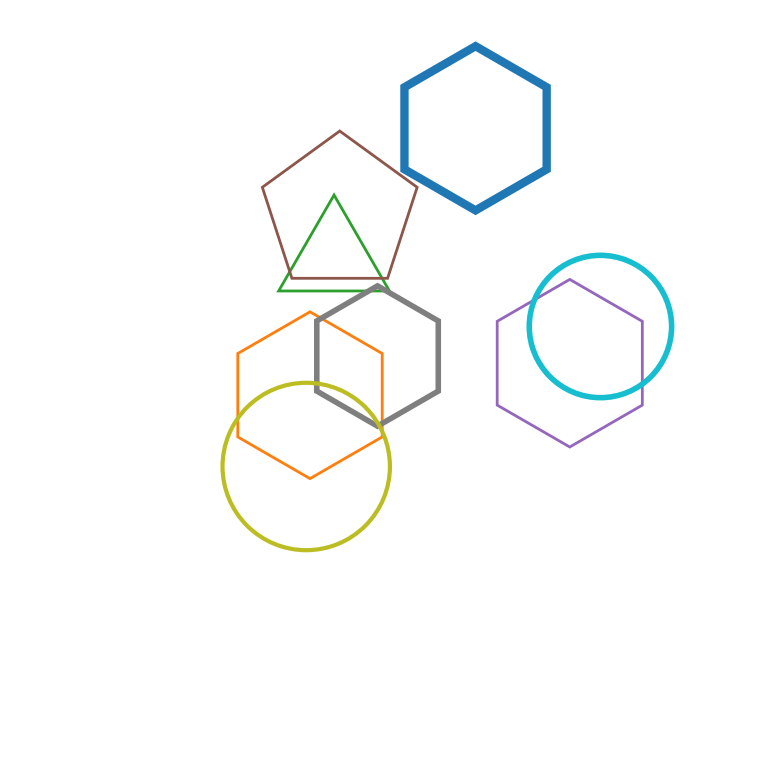[{"shape": "hexagon", "thickness": 3, "radius": 0.53, "center": [0.618, 0.833]}, {"shape": "hexagon", "thickness": 1, "radius": 0.54, "center": [0.403, 0.487]}, {"shape": "triangle", "thickness": 1, "radius": 0.42, "center": [0.434, 0.664]}, {"shape": "hexagon", "thickness": 1, "radius": 0.54, "center": [0.74, 0.528]}, {"shape": "pentagon", "thickness": 1, "radius": 0.53, "center": [0.441, 0.724]}, {"shape": "hexagon", "thickness": 2, "radius": 0.46, "center": [0.49, 0.538]}, {"shape": "circle", "thickness": 1.5, "radius": 0.54, "center": [0.398, 0.394]}, {"shape": "circle", "thickness": 2, "radius": 0.46, "center": [0.78, 0.576]}]